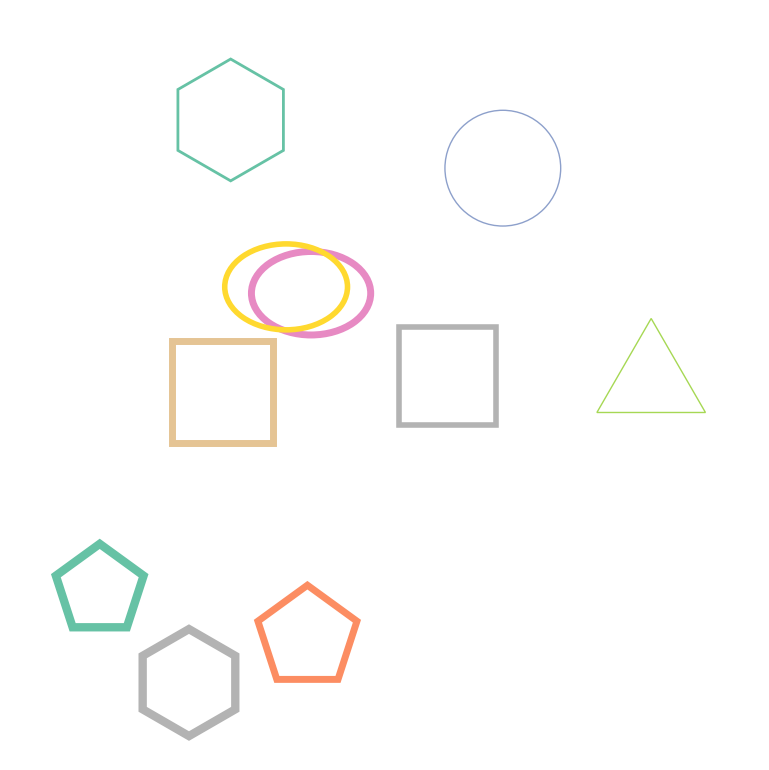[{"shape": "hexagon", "thickness": 1, "radius": 0.4, "center": [0.3, 0.844]}, {"shape": "pentagon", "thickness": 3, "radius": 0.3, "center": [0.13, 0.234]}, {"shape": "pentagon", "thickness": 2.5, "radius": 0.34, "center": [0.399, 0.172]}, {"shape": "circle", "thickness": 0.5, "radius": 0.38, "center": [0.653, 0.782]}, {"shape": "oval", "thickness": 2.5, "radius": 0.39, "center": [0.404, 0.619]}, {"shape": "triangle", "thickness": 0.5, "radius": 0.41, "center": [0.846, 0.505]}, {"shape": "oval", "thickness": 2, "radius": 0.4, "center": [0.372, 0.627]}, {"shape": "square", "thickness": 2.5, "radius": 0.33, "center": [0.288, 0.491]}, {"shape": "hexagon", "thickness": 3, "radius": 0.35, "center": [0.245, 0.114]}, {"shape": "square", "thickness": 2, "radius": 0.32, "center": [0.582, 0.512]}]